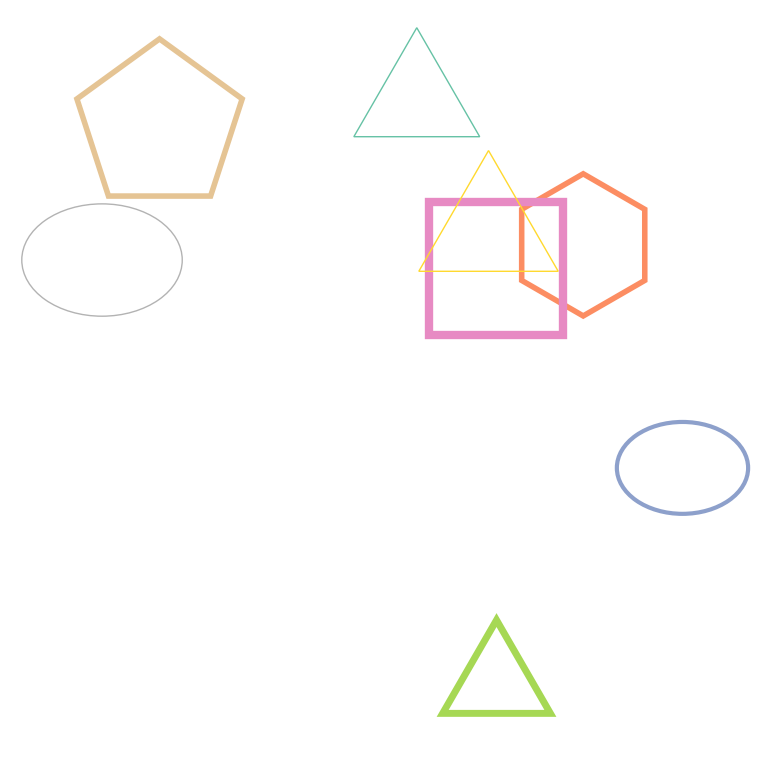[{"shape": "triangle", "thickness": 0.5, "radius": 0.47, "center": [0.541, 0.87]}, {"shape": "hexagon", "thickness": 2, "radius": 0.46, "center": [0.757, 0.682]}, {"shape": "oval", "thickness": 1.5, "radius": 0.43, "center": [0.886, 0.392]}, {"shape": "square", "thickness": 3, "radius": 0.43, "center": [0.645, 0.651]}, {"shape": "triangle", "thickness": 2.5, "radius": 0.4, "center": [0.645, 0.114]}, {"shape": "triangle", "thickness": 0.5, "radius": 0.52, "center": [0.634, 0.7]}, {"shape": "pentagon", "thickness": 2, "radius": 0.56, "center": [0.207, 0.837]}, {"shape": "oval", "thickness": 0.5, "radius": 0.52, "center": [0.132, 0.662]}]